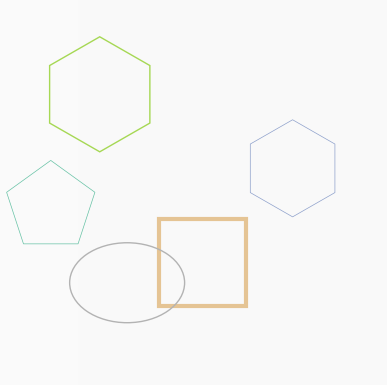[{"shape": "pentagon", "thickness": 0.5, "radius": 0.6, "center": [0.131, 0.464]}, {"shape": "hexagon", "thickness": 0.5, "radius": 0.63, "center": [0.755, 0.563]}, {"shape": "hexagon", "thickness": 1, "radius": 0.75, "center": [0.257, 0.755]}, {"shape": "square", "thickness": 3, "radius": 0.57, "center": [0.523, 0.317]}, {"shape": "oval", "thickness": 1, "radius": 0.74, "center": [0.328, 0.266]}]